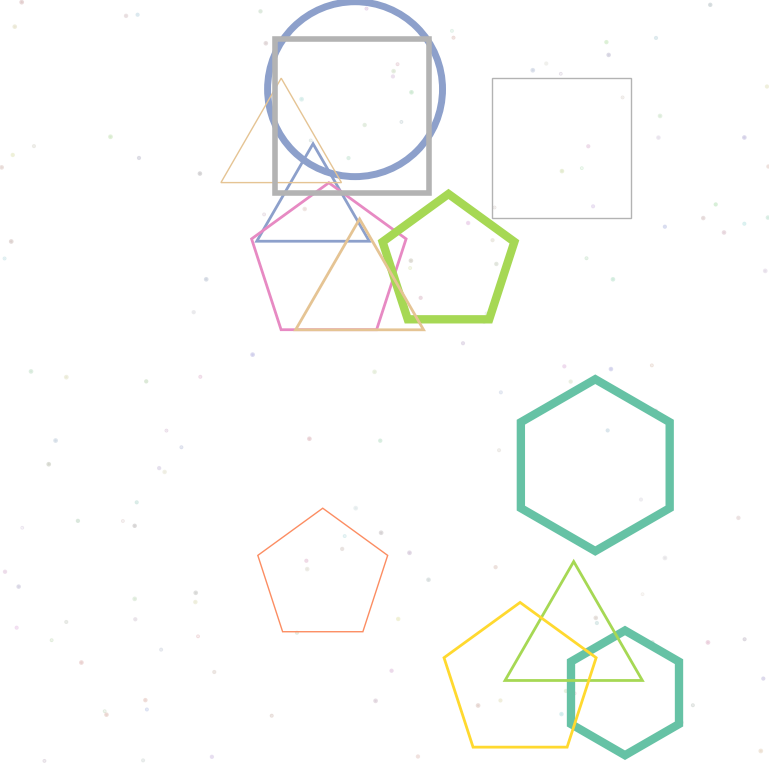[{"shape": "hexagon", "thickness": 3, "radius": 0.4, "center": [0.812, 0.1]}, {"shape": "hexagon", "thickness": 3, "radius": 0.56, "center": [0.773, 0.396]}, {"shape": "pentagon", "thickness": 0.5, "radius": 0.44, "center": [0.419, 0.251]}, {"shape": "circle", "thickness": 2.5, "radius": 0.57, "center": [0.461, 0.884]}, {"shape": "triangle", "thickness": 1, "radius": 0.42, "center": [0.407, 0.729]}, {"shape": "pentagon", "thickness": 1, "radius": 0.53, "center": [0.427, 0.657]}, {"shape": "triangle", "thickness": 1, "radius": 0.51, "center": [0.745, 0.168]}, {"shape": "pentagon", "thickness": 3, "radius": 0.45, "center": [0.582, 0.658]}, {"shape": "pentagon", "thickness": 1, "radius": 0.52, "center": [0.675, 0.114]}, {"shape": "triangle", "thickness": 0.5, "radius": 0.45, "center": [0.365, 0.808]}, {"shape": "triangle", "thickness": 1, "radius": 0.48, "center": [0.467, 0.62]}, {"shape": "square", "thickness": 0.5, "radius": 0.45, "center": [0.729, 0.808]}, {"shape": "square", "thickness": 2, "radius": 0.5, "center": [0.457, 0.85]}]